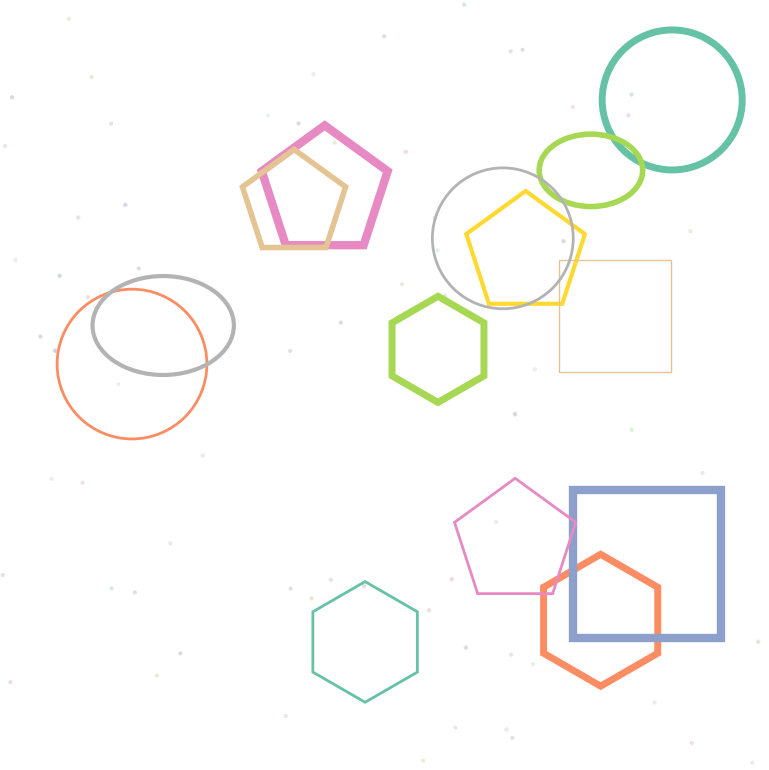[{"shape": "hexagon", "thickness": 1, "radius": 0.39, "center": [0.474, 0.166]}, {"shape": "circle", "thickness": 2.5, "radius": 0.45, "center": [0.873, 0.87]}, {"shape": "hexagon", "thickness": 2.5, "radius": 0.43, "center": [0.78, 0.195]}, {"shape": "circle", "thickness": 1, "radius": 0.49, "center": [0.171, 0.527]}, {"shape": "square", "thickness": 3, "radius": 0.48, "center": [0.84, 0.268]}, {"shape": "pentagon", "thickness": 3, "radius": 0.43, "center": [0.422, 0.751]}, {"shape": "pentagon", "thickness": 1, "radius": 0.41, "center": [0.669, 0.296]}, {"shape": "hexagon", "thickness": 2.5, "radius": 0.34, "center": [0.569, 0.546]}, {"shape": "oval", "thickness": 2, "radius": 0.34, "center": [0.767, 0.779]}, {"shape": "pentagon", "thickness": 1.5, "radius": 0.41, "center": [0.683, 0.671]}, {"shape": "pentagon", "thickness": 2, "radius": 0.35, "center": [0.382, 0.736]}, {"shape": "square", "thickness": 0.5, "radius": 0.36, "center": [0.799, 0.589]}, {"shape": "oval", "thickness": 1.5, "radius": 0.46, "center": [0.212, 0.577]}, {"shape": "circle", "thickness": 1, "radius": 0.46, "center": [0.653, 0.691]}]